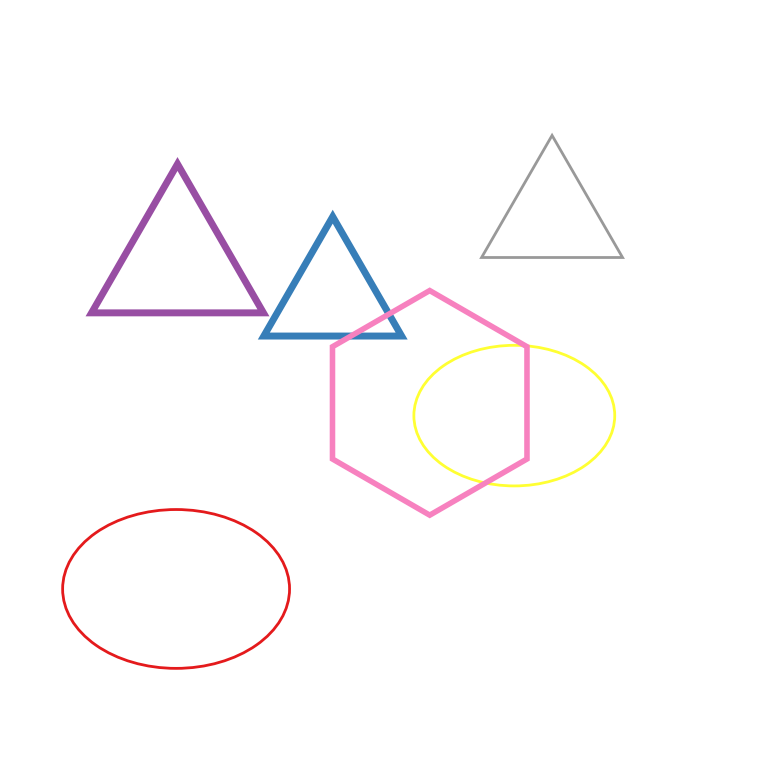[{"shape": "oval", "thickness": 1, "radius": 0.74, "center": [0.229, 0.235]}, {"shape": "triangle", "thickness": 2.5, "radius": 0.52, "center": [0.432, 0.615]}, {"shape": "triangle", "thickness": 2.5, "radius": 0.64, "center": [0.231, 0.658]}, {"shape": "oval", "thickness": 1, "radius": 0.65, "center": [0.668, 0.46]}, {"shape": "hexagon", "thickness": 2, "radius": 0.73, "center": [0.558, 0.477]}, {"shape": "triangle", "thickness": 1, "radius": 0.53, "center": [0.717, 0.718]}]